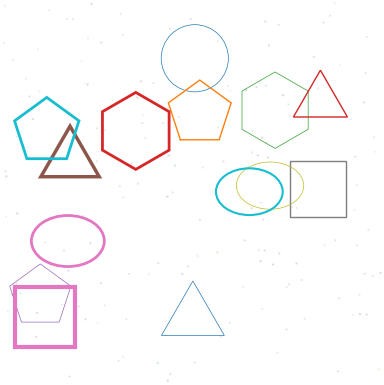[{"shape": "circle", "thickness": 0.5, "radius": 0.44, "center": [0.506, 0.849]}, {"shape": "triangle", "thickness": 0.5, "radius": 0.47, "center": [0.501, 0.176]}, {"shape": "pentagon", "thickness": 1, "radius": 0.43, "center": [0.519, 0.706]}, {"shape": "hexagon", "thickness": 0.5, "radius": 0.5, "center": [0.715, 0.714]}, {"shape": "hexagon", "thickness": 2, "radius": 0.5, "center": [0.353, 0.66]}, {"shape": "triangle", "thickness": 1, "radius": 0.41, "center": [0.832, 0.737]}, {"shape": "pentagon", "thickness": 0.5, "radius": 0.42, "center": [0.105, 0.231]}, {"shape": "triangle", "thickness": 2.5, "radius": 0.44, "center": [0.182, 0.585]}, {"shape": "square", "thickness": 3, "radius": 0.39, "center": [0.117, 0.177]}, {"shape": "oval", "thickness": 2, "radius": 0.47, "center": [0.176, 0.374]}, {"shape": "square", "thickness": 1, "radius": 0.36, "center": [0.826, 0.509]}, {"shape": "oval", "thickness": 0.5, "radius": 0.44, "center": [0.701, 0.518]}, {"shape": "oval", "thickness": 1.5, "radius": 0.43, "center": [0.648, 0.502]}, {"shape": "pentagon", "thickness": 2, "radius": 0.44, "center": [0.121, 0.659]}]